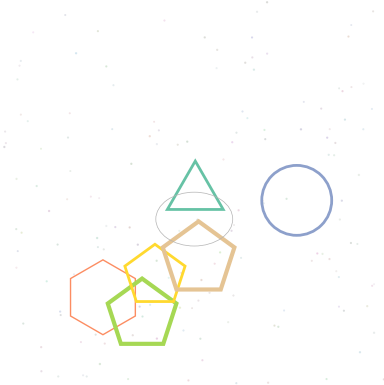[{"shape": "triangle", "thickness": 2, "radius": 0.42, "center": [0.507, 0.498]}, {"shape": "hexagon", "thickness": 1, "radius": 0.49, "center": [0.267, 0.228]}, {"shape": "circle", "thickness": 2, "radius": 0.45, "center": [0.771, 0.48]}, {"shape": "pentagon", "thickness": 3, "radius": 0.47, "center": [0.369, 0.183]}, {"shape": "pentagon", "thickness": 2, "radius": 0.41, "center": [0.403, 0.283]}, {"shape": "pentagon", "thickness": 3, "radius": 0.49, "center": [0.516, 0.327]}, {"shape": "oval", "thickness": 0.5, "radius": 0.5, "center": [0.505, 0.431]}]